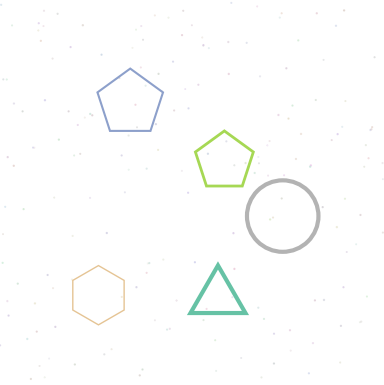[{"shape": "triangle", "thickness": 3, "radius": 0.41, "center": [0.566, 0.228]}, {"shape": "pentagon", "thickness": 1.5, "radius": 0.45, "center": [0.338, 0.732]}, {"shape": "pentagon", "thickness": 2, "radius": 0.4, "center": [0.583, 0.581]}, {"shape": "hexagon", "thickness": 1, "radius": 0.38, "center": [0.256, 0.233]}, {"shape": "circle", "thickness": 3, "radius": 0.46, "center": [0.734, 0.439]}]